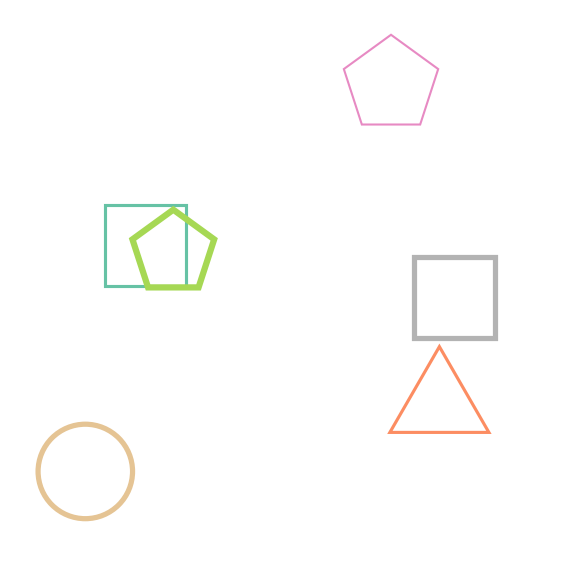[{"shape": "square", "thickness": 1.5, "radius": 0.35, "center": [0.252, 0.574]}, {"shape": "triangle", "thickness": 1.5, "radius": 0.49, "center": [0.761, 0.3]}, {"shape": "pentagon", "thickness": 1, "radius": 0.43, "center": [0.677, 0.853]}, {"shape": "pentagon", "thickness": 3, "radius": 0.37, "center": [0.3, 0.562]}, {"shape": "circle", "thickness": 2.5, "radius": 0.41, "center": [0.148, 0.183]}, {"shape": "square", "thickness": 2.5, "radius": 0.35, "center": [0.787, 0.484]}]